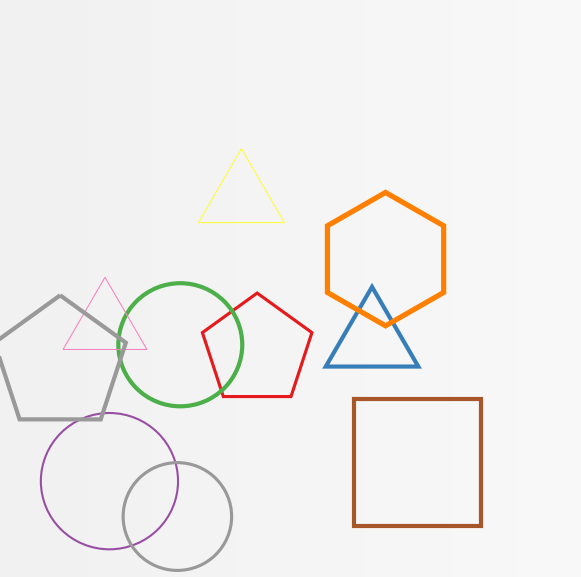[{"shape": "pentagon", "thickness": 1.5, "radius": 0.5, "center": [0.442, 0.393]}, {"shape": "triangle", "thickness": 2, "radius": 0.46, "center": [0.64, 0.41]}, {"shape": "circle", "thickness": 2, "radius": 0.53, "center": [0.31, 0.402]}, {"shape": "circle", "thickness": 1, "radius": 0.59, "center": [0.188, 0.166]}, {"shape": "hexagon", "thickness": 2.5, "radius": 0.58, "center": [0.663, 0.55]}, {"shape": "triangle", "thickness": 0.5, "radius": 0.43, "center": [0.415, 0.656]}, {"shape": "square", "thickness": 2, "radius": 0.55, "center": [0.718, 0.198]}, {"shape": "triangle", "thickness": 0.5, "radius": 0.42, "center": [0.181, 0.436]}, {"shape": "circle", "thickness": 1.5, "radius": 0.47, "center": [0.305, 0.105]}, {"shape": "pentagon", "thickness": 2, "radius": 0.59, "center": [0.104, 0.369]}]